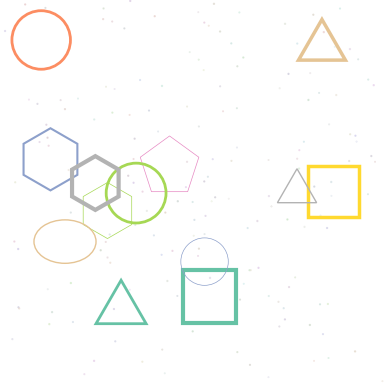[{"shape": "triangle", "thickness": 2, "radius": 0.38, "center": [0.314, 0.197]}, {"shape": "square", "thickness": 3, "radius": 0.35, "center": [0.544, 0.23]}, {"shape": "circle", "thickness": 2, "radius": 0.38, "center": [0.107, 0.896]}, {"shape": "circle", "thickness": 0.5, "radius": 0.31, "center": [0.531, 0.32]}, {"shape": "hexagon", "thickness": 1.5, "radius": 0.4, "center": [0.131, 0.586]}, {"shape": "pentagon", "thickness": 0.5, "radius": 0.4, "center": [0.44, 0.567]}, {"shape": "circle", "thickness": 2, "radius": 0.39, "center": [0.354, 0.499]}, {"shape": "hexagon", "thickness": 0.5, "radius": 0.36, "center": [0.279, 0.453]}, {"shape": "square", "thickness": 2.5, "radius": 0.33, "center": [0.867, 0.502]}, {"shape": "triangle", "thickness": 2.5, "radius": 0.35, "center": [0.836, 0.879]}, {"shape": "oval", "thickness": 1, "radius": 0.4, "center": [0.169, 0.372]}, {"shape": "triangle", "thickness": 1, "radius": 0.29, "center": [0.771, 0.503]}, {"shape": "hexagon", "thickness": 3, "radius": 0.35, "center": [0.248, 0.525]}]